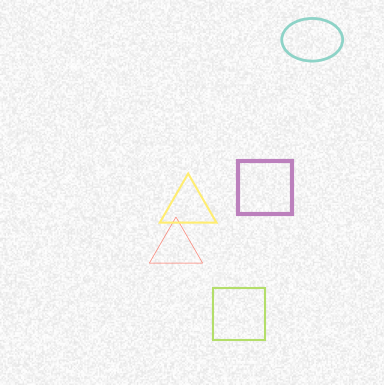[{"shape": "oval", "thickness": 2, "radius": 0.4, "center": [0.811, 0.897]}, {"shape": "triangle", "thickness": 0.5, "radius": 0.4, "center": [0.457, 0.357]}, {"shape": "square", "thickness": 1.5, "radius": 0.34, "center": [0.621, 0.185]}, {"shape": "square", "thickness": 3, "radius": 0.35, "center": [0.688, 0.513]}, {"shape": "triangle", "thickness": 1.5, "radius": 0.42, "center": [0.489, 0.464]}]